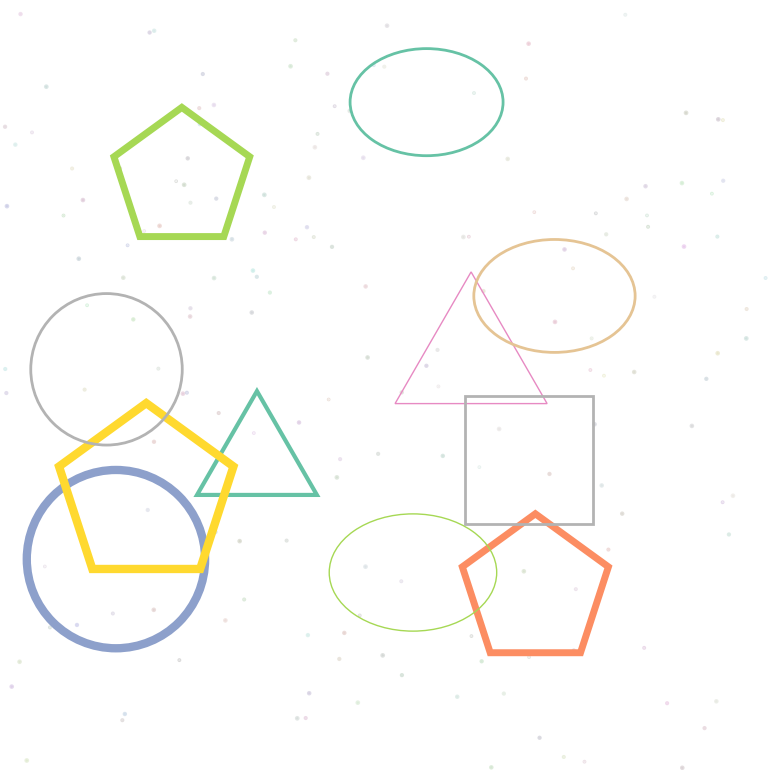[{"shape": "triangle", "thickness": 1.5, "radius": 0.45, "center": [0.334, 0.402]}, {"shape": "oval", "thickness": 1, "radius": 0.5, "center": [0.554, 0.867]}, {"shape": "pentagon", "thickness": 2.5, "radius": 0.5, "center": [0.695, 0.233]}, {"shape": "circle", "thickness": 3, "radius": 0.58, "center": [0.151, 0.274]}, {"shape": "triangle", "thickness": 0.5, "radius": 0.57, "center": [0.612, 0.533]}, {"shape": "oval", "thickness": 0.5, "radius": 0.54, "center": [0.536, 0.256]}, {"shape": "pentagon", "thickness": 2.5, "radius": 0.46, "center": [0.236, 0.768]}, {"shape": "pentagon", "thickness": 3, "radius": 0.6, "center": [0.19, 0.357]}, {"shape": "oval", "thickness": 1, "radius": 0.52, "center": [0.72, 0.616]}, {"shape": "circle", "thickness": 1, "radius": 0.49, "center": [0.138, 0.52]}, {"shape": "square", "thickness": 1, "radius": 0.42, "center": [0.687, 0.402]}]